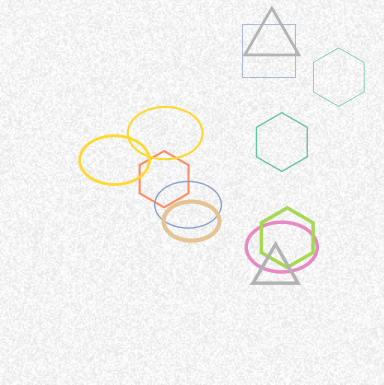[{"shape": "hexagon", "thickness": 1, "radius": 0.38, "center": [0.732, 0.631]}, {"shape": "hexagon", "thickness": 0.5, "radius": 0.38, "center": [0.88, 0.8]}, {"shape": "hexagon", "thickness": 1.5, "radius": 0.37, "center": [0.426, 0.535]}, {"shape": "square", "thickness": 0.5, "radius": 0.34, "center": [0.698, 0.868]}, {"shape": "oval", "thickness": 1, "radius": 0.43, "center": [0.488, 0.468]}, {"shape": "oval", "thickness": 2.5, "radius": 0.46, "center": [0.732, 0.358]}, {"shape": "hexagon", "thickness": 2.5, "radius": 0.39, "center": [0.746, 0.383]}, {"shape": "oval", "thickness": 2, "radius": 0.45, "center": [0.298, 0.584]}, {"shape": "oval", "thickness": 1.5, "radius": 0.49, "center": [0.429, 0.654]}, {"shape": "oval", "thickness": 3, "radius": 0.36, "center": [0.497, 0.426]}, {"shape": "triangle", "thickness": 2.5, "radius": 0.34, "center": [0.716, 0.298]}, {"shape": "triangle", "thickness": 2, "radius": 0.41, "center": [0.706, 0.898]}]